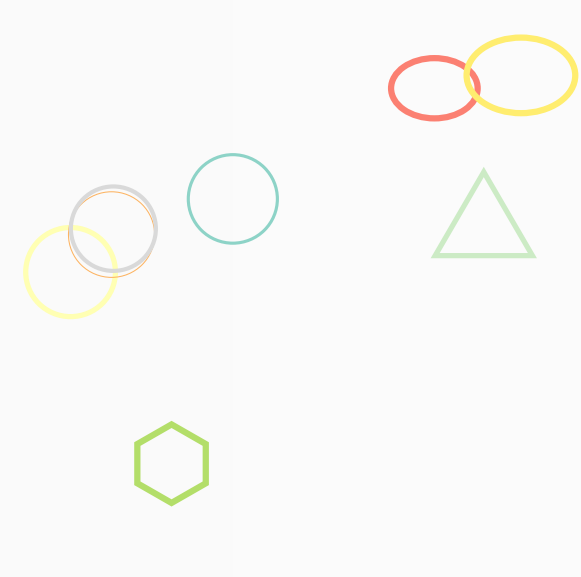[{"shape": "circle", "thickness": 1.5, "radius": 0.38, "center": [0.401, 0.655]}, {"shape": "circle", "thickness": 2.5, "radius": 0.39, "center": [0.121, 0.528]}, {"shape": "oval", "thickness": 3, "radius": 0.37, "center": [0.747, 0.846]}, {"shape": "circle", "thickness": 0.5, "radius": 0.37, "center": [0.192, 0.593]}, {"shape": "hexagon", "thickness": 3, "radius": 0.34, "center": [0.295, 0.196]}, {"shape": "circle", "thickness": 2, "radius": 0.37, "center": [0.195, 0.603]}, {"shape": "triangle", "thickness": 2.5, "radius": 0.48, "center": [0.832, 0.605]}, {"shape": "oval", "thickness": 3, "radius": 0.47, "center": [0.896, 0.869]}]